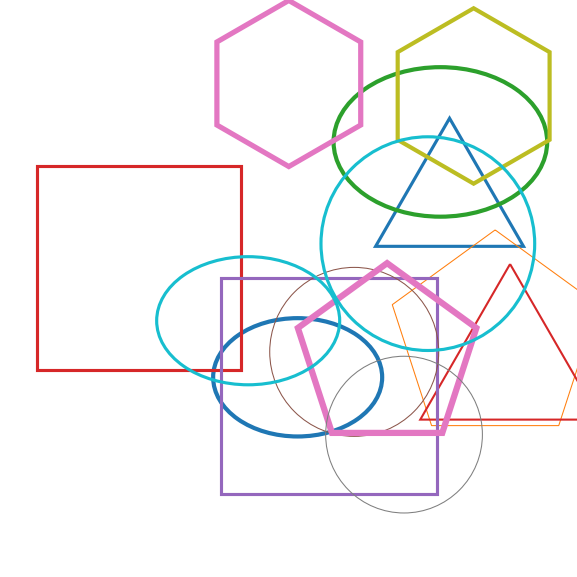[{"shape": "oval", "thickness": 2, "radius": 0.73, "center": [0.515, 0.346]}, {"shape": "triangle", "thickness": 1.5, "radius": 0.74, "center": [0.778, 0.647]}, {"shape": "pentagon", "thickness": 0.5, "radius": 0.94, "center": [0.857, 0.414]}, {"shape": "oval", "thickness": 2, "radius": 0.92, "center": [0.763, 0.753]}, {"shape": "square", "thickness": 1.5, "radius": 0.88, "center": [0.241, 0.535]}, {"shape": "triangle", "thickness": 1, "radius": 0.9, "center": [0.883, 0.362]}, {"shape": "square", "thickness": 1.5, "radius": 0.93, "center": [0.57, 0.33]}, {"shape": "circle", "thickness": 0.5, "radius": 0.73, "center": [0.613, 0.39]}, {"shape": "pentagon", "thickness": 3, "radius": 0.81, "center": [0.67, 0.381]}, {"shape": "hexagon", "thickness": 2.5, "radius": 0.72, "center": [0.5, 0.855]}, {"shape": "circle", "thickness": 0.5, "radius": 0.68, "center": [0.7, 0.247]}, {"shape": "hexagon", "thickness": 2, "radius": 0.76, "center": [0.82, 0.833]}, {"shape": "oval", "thickness": 1.5, "radius": 0.79, "center": [0.43, 0.444]}, {"shape": "circle", "thickness": 1.5, "radius": 0.93, "center": [0.741, 0.577]}]